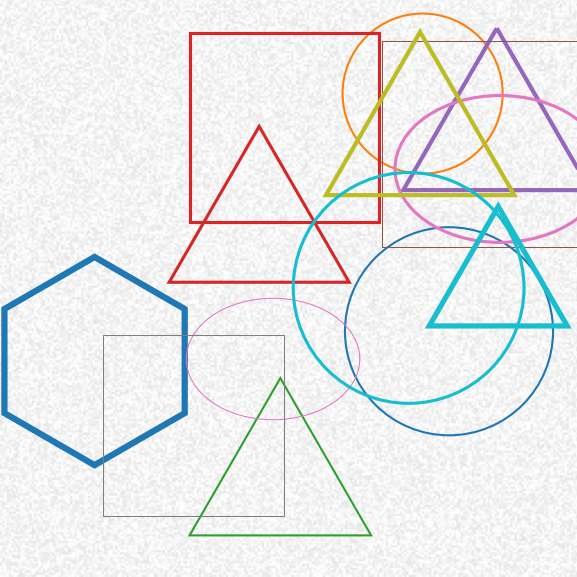[{"shape": "circle", "thickness": 1, "radius": 0.9, "center": [0.778, 0.426]}, {"shape": "hexagon", "thickness": 3, "radius": 0.9, "center": [0.164, 0.374]}, {"shape": "circle", "thickness": 1, "radius": 0.69, "center": [0.732, 0.837]}, {"shape": "triangle", "thickness": 1, "radius": 0.91, "center": [0.485, 0.163]}, {"shape": "square", "thickness": 1.5, "radius": 0.82, "center": [0.492, 0.778]}, {"shape": "triangle", "thickness": 1.5, "radius": 0.9, "center": [0.449, 0.6]}, {"shape": "triangle", "thickness": 2, "radius": 0.93, "center": [0.86, 0.763]}, {"shape": "square", "thickness": 0.5, "radius": 0.89, "center": [0.839, 0.75]}, {"shape": "oval", "thickness": 0.5, "radius": 0.75, "center": [0.473, 0.377]}, {"shape": "oval", "thickness": 1.5, "radius": 0.91, "center": [0.866, 0.707]}, {"shape": "square", "thickness": 0.5, "radius": 0.79, "center": [0.335, 0.263]}, {"shape": "triangle", "thickness": 2, "radius": 0.94, "center": [0.727, 0.755]}, {"shape": "triangle", "thickness": 2.5, "radius": 0.69, "center": [0.863, 0.504]}, {"shape": "circle", "thickness": 1.5, "radius": 1.0, "center": [0.708, 0.501]}]